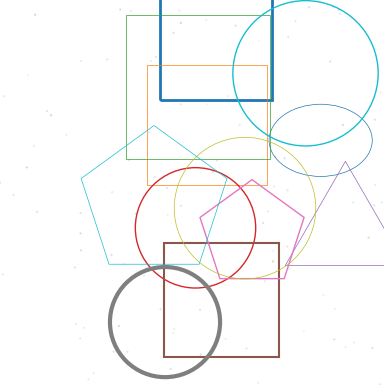[{"shape": "oval", "thickness": 0.5, "radius": 0.67, "center": [0.833, 0.635]}, {"shape": "square", "thickness": 2, "radius": 0.73, "center": [0.562, 0.886]}, {"shape": "square", "thickness": 0.5, "radius": 0.78, "center": [0.538, 0.675]}, {"shape": "square", "thickness": 0.5, "radius": 0.94, "center": [0.514, 0.774]}, {"shape": "circle", "thickness": 1, "radius": 0.78, "center": [0.508, 0.408]}, {"shape": "triangle", "thickness": 0.5, "radius": 0.9, "center": [0.897, 0.4]}, {"shape": "square", "thickness": 1.5, "radius": 0.74, "center": [0.575, 0.221]}, {"shape": "pentagon", "thickness": 1, "radius": 0.71, "center": [0.655, 0.391]}, {"shape": "circle", "thickness": 3, "radius": 0.72, "center": [0.429, 0.163]}, {"shape": "circle", "thickness": 0.5, "radius": 0.92, "center": [0.636, 0.459]}, {"shape": "pentagon", "thickness": 0.5, "radius": 1.0, "center": [0.4, 0.475]}, {"shape": "circle", "thickness": 1, "radius": 0.94, "center": [0.794, 0.81]}]